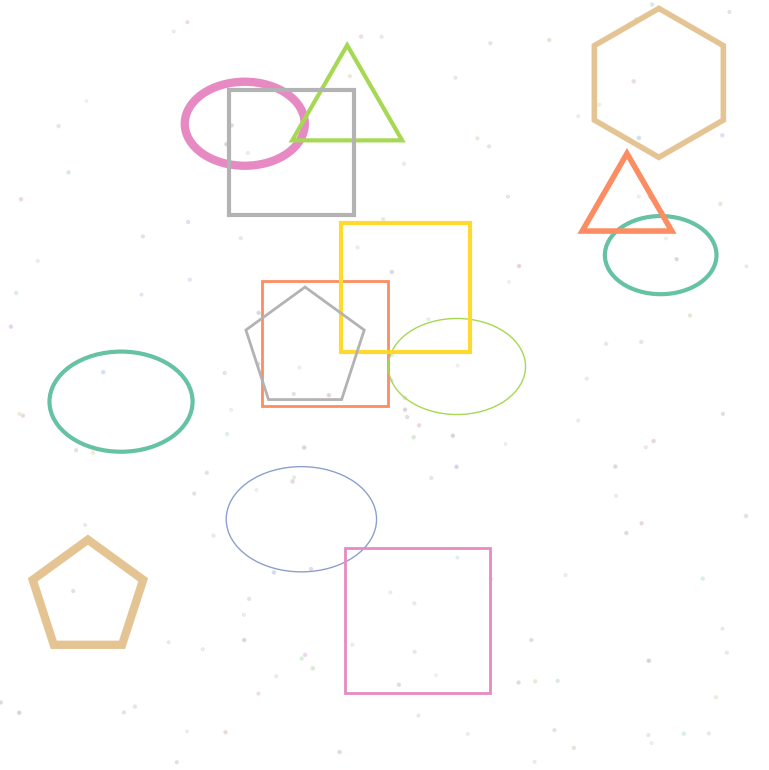[{"shape": "oval", "thickness": 1.5, "radius": 0.46, "center": [0.157, 0.478]}, {"shape": "oval", "thickness": 1.5, "radius": 0.36, "center": [0.858, 0.669]}, {"shape": "triangle", "thickness": 2, "radius": 0.34, "center": [0.814, 0.734]}, {"shape": "square", "thickness": 1, "radius": 0.41, "center": [0.422, 0.554]}, {"shape": "oval", "thickness": 0.5, "radius": 0.49, "center": [0.391, 0.326]}, {"shape": "square", "thickness": 1, "radius": 0.47, "center": [0.542, 0.194]}, {"shape": "oval", "thickness": 3, "radius": 0.39, "center": [0.318, 0.839]}, {"shape": "oval", "thickness": 0.5, "radius": 0.45, "center": [0.593, 0.524]}, {"shape": "triangle", "thickness": 1.5, "radius": 0.41, "center": [0.451, 0.859]}, {"shape": "square", "thickness": 1.5, "radius": 0.42, "center": [0.527, 0.626]}, {"shape": "hexagon", "thickness": 2, "radius": 0.48, "center": [0.856, 0.892]}, {"shape": "pentagon", "thickness": 3, "radius": 0.38, "center": [0.114, 0.224]}, {"shape": "square", "thickness": 1.5, "radius": 0.4, "center": [0.378, 0.802]}, {"shape": "pentagon", "thickness": 1, "radius": 0.4, "center": [0.396, 0.546]}]